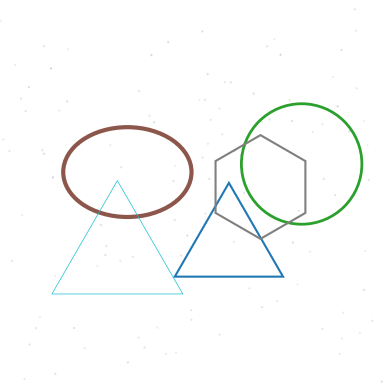[{"shape": "triangle", "thickness": 1.5, "radius": 0.81, "center": [0.595, 0.363]}, {"shape": "circle", "thickness": 2, "radius": 0.78, "center": [0.783, 0.574]}, {"shape": "oval", "thickness": 3, "radius": 0.83, "center": [0.331, 0.553]}, {"shape": "hexagon", "thickness": 1.5, "radius": 0.67, "center": [0.677, 0.514]}, {"shape": "triangle", "thickness": 0.5, "radius": 0.98, "center": [0.305, 0.335]}]